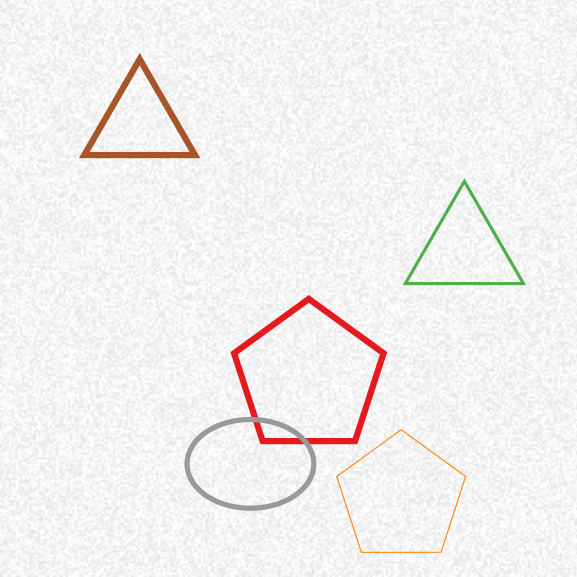[{"shape": "pentagon", "thickness": 3, "radius": 0.68, "center": [0.535, 0.345]}, {"shape": "triangle", "thickness": 1.5, "radius": 0.59, "center": [0.804, 0.567]}, {"shape": "pentagon", "thickness": 0.5, "radius": 0.59, "center": [0.695, 0.138]}, {"shape": "triangle", "thickness": 3, "radius": 0.55, "center": [0.242, 0.786]}, {"shape": "oval", "thickness": 2.5, "radius": 0.55, "center": [0.434, 0.196]}]